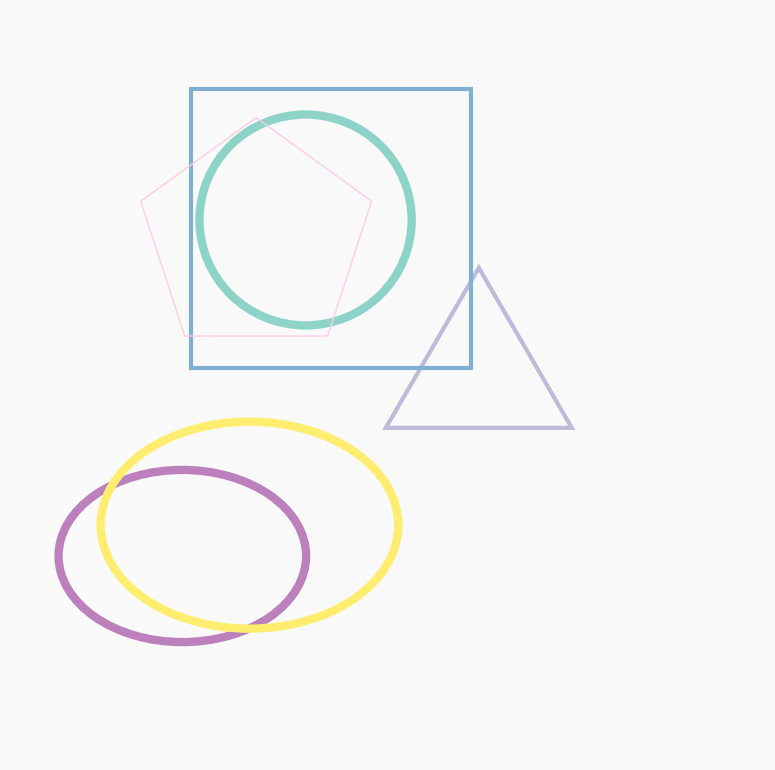[{"shape": "circle", "thickness": 3, "radius": 0.68, "center": [0.394, 0.714]}, {"shape": "triangle", "thickness": 1.5, "radius": 0.69, "center": [0.618, 0.514]}, {"shape": "square", "thickness": 1.5, "radius": 0.9, "center": [0.427, 0.704]}, {"shape": "pentagon", "thickness": 0.5, "radius": 0.78, "center": [0.331, 0.69]}, {"shape": "oval", "thickness": 3, "radius": 0.8, "center": [0.235, 0.278]}, {"shape": "oval", "thickness": 3, "radius": 0.96, "center": [0.322, 0.318]}]